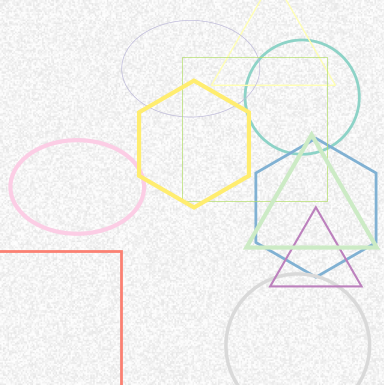[{"shape": "circle", "thickness": 2, "radius": 0.74, "center": [0.785, 0.748]}, {"shape": "triangle", "thickness": 1, "radius": 0.93, "center": [0.71, 0.871]}, {"shape": "oval", "thickness": 0.5, "radius": 0.9, "center": [0.495, 0.821]}, {"shape": "square", "thickness": 2, "radius": 0.97, "center": [0.122, 0.155]}, {"shape": "hexagon", "thickness": 2, "radius": 0.9, "center": [0.821, 0.46]}, {"shape": "square", "thickness": 0.5, "radius": 0.94, "center": [0.661, 0.665]}, {"shape": "oval", "thickness": 3, "radius": 0.87, "center": [0.201, 0.514]}, {"shape": "circle", "thickness": 2.5, "radius": 0.93, "center": [0.773, 0.102]}, {"shape": "triangle", "thickness": 1.5, "radius": 0.69, "center": [0.82, 0.325]}, {"shape": "triangle", "thickness": 3, "radius": 0.98, "center": [0.809, 0.455]}, {"shape": "hexagon", "thickness": 3, "radius": 0.82, "center": [0.504, 0.626]}]